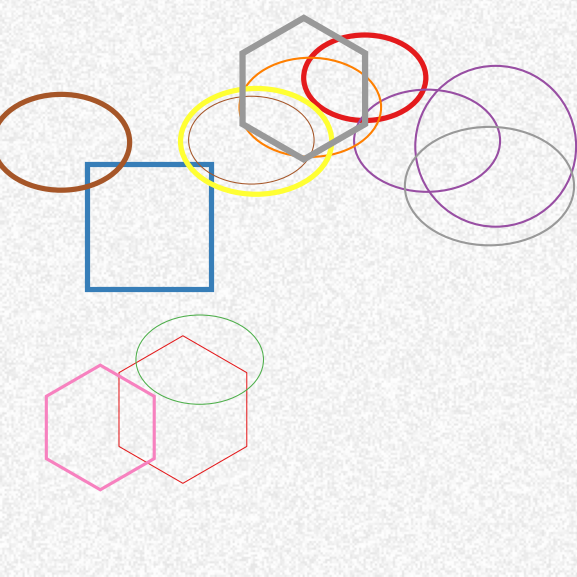[{"shape": "hexagon", "thickness": 0.5, "radius": 0.64, "center": [0.317, 0.29]}, {"shape": "oval", "thickness": 2.5, "radius": 0.53, "center": [0.632, 0.864]}, {"shape": "square", "thickness": 2.5, "radius": 0.54, "center": [0.258, 0.607]}, {"shape": "oval", "thickness": 0.5, "radius": 0.55, "center": [0.346, 0.376]}, {"shape": "circle", "thickness": 1, "radius": 0.7, "center": [0.858, 0.746]}, {"shape": "oval", "thickness": 1, "radius": 0.63, "center": [0.74, 0.755]}, {"shape": "oval", "thickness": 1, "radius": 0.61, "center": [0.537, 0.813]}, {"shape": "oval", "thickness": 2.5, "radius": 0.65, "center": [0.443, 0.754]}, {"shape": "oval", "thickness": 2.5, "radius": 0.59, "center": [0.106, 0.753]}, {"shape": "oval", "thickness": 0.5, "radius": 0.54, "center": [0.435, 0.756]}, {"shape": "hexagon", "thickness": 1.5, "radius": 0.54, "center": [0.174, 0.259]}, {"shape": "hexagon", "thickness": 3, "radius": 0.61, "center": [0.526, 0.846]}, {"shape": "oval", "thickness": 1, "radius": 0.73, "center": [0.848, 0.677]}]